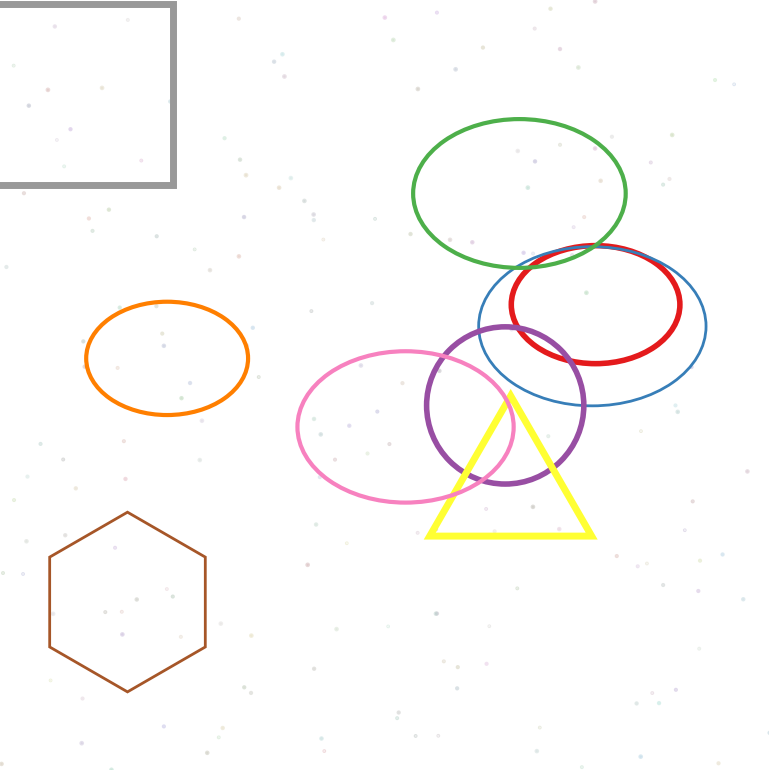[{"shape": "oval", "thickness": 2, "radius": 0.55, "center": [0.773, 0.604]}, {"shape": "oval", "thickness": 1, "radius": 0.74, "center": [0.769, 0.576]}, {"shape": "oval", "thickness": 1.5, "radius": 0.69, "center": [0.675, 0.749]}, {"shape": "circle", "thickness": 2, "radius": 0.51, "center": [0.656, 0.473]}, {"shape": "oval", "thickness": 1.5, "radius": 0.53, "center": [0.217, 0.535]}, {"shape": "triangle", "thickness": 2.5, "radius": 0.61, "center": [0.663, 0.364]}, {"shape": "hexagon", "thickness": 1, "radius": 0.58, "center": [0.166, 0.218]}, {"shape": "oval", "thickness": 1.5, "radius": 0.7, "center": [0.527, 0.446]}, {"shape": "square", "thickness": 2.5, "radius": 0.59, "center": [0.107, 0.877]}]